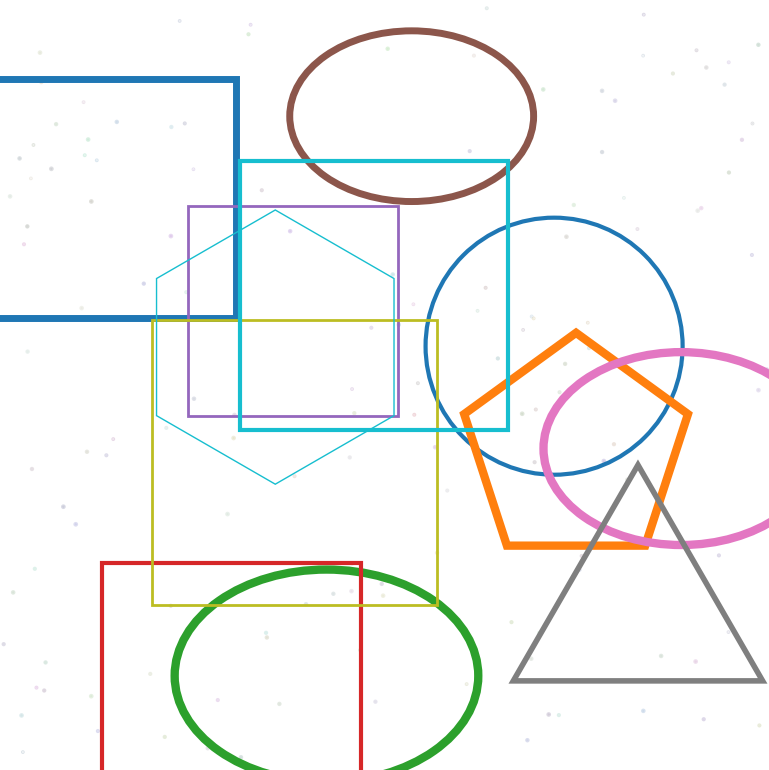[{"shape": "square", "thickness": 2.5, "radius": 0.78, "center": [0.151, 0.742]}, {"shape": "circle", "thickness": 1.5, "radius": 0.83, "center": [0.72, 0.55]}, {"shape": "pentagon", "thickness": 3, "radius": 0.76, "center": [0.748, 0.415]}, {"shape": "oval", "thickness": 3, "radius": 0.99, "center": [0.424, 0.122]}, {"shape": "square", "thickness": 1.5, "radius": 0.84, "center": [0.301, 0.101]}, {"shape": "square", "thickness": 1, "radius": 0.68, "center": [0.381, 0.596]}, {"shape": "oval", "thickness": 2.5, "radius": 0.79, "center": [0.535, 0.849]}, {"shape": "oval", "thickness": 3, "radius": 0.89, "center": [0.885, 0.417]}, {"shape": "triangle", "thickness": 2, "radius": 0.93, "center": [0.829, 0.209]}, {"shape": "square", "thickness": 1, "radius": 0.93, "center": [0.382, 0.4]}, {"shape": "hexagon", "thickness": 0.5, "radius": 0.89, "center": [0.358, 0.549]}, {"shape": "square", "thickness": 1.5, "radius": 0.87, "center": [0.486, 0.616]}]